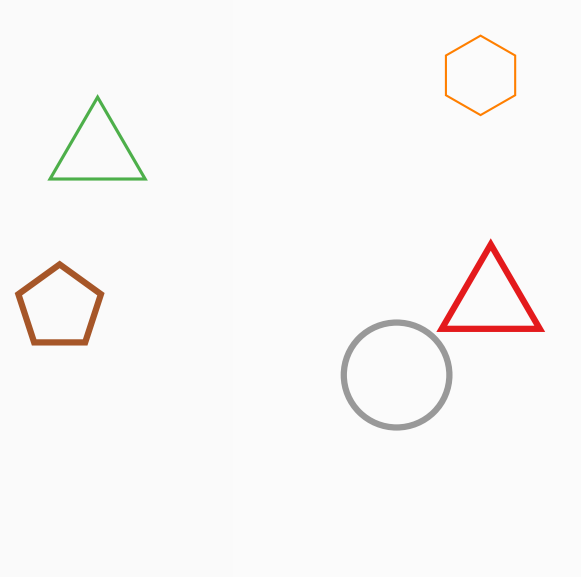[{"shape": "triangle", "thickness": 3, "radius": 0.49, "center": [0.844, 0.478]}, {"shape": "triangle", "thickness": 1.5, "radius": 0.47, "center": [0.168, 0.736]}, {"shape": "hexagon", "thickness": 1, "radius": 0.34, "center": [0.827, 0.869]}, {"shape": "pentagon", "thickness": 3, "radius": 0.37, "center": [0.103, 0.467]}, {"shape": "circle", "thickness": 3, "radius": 0.45, "center": [0.682, 0.35]}]